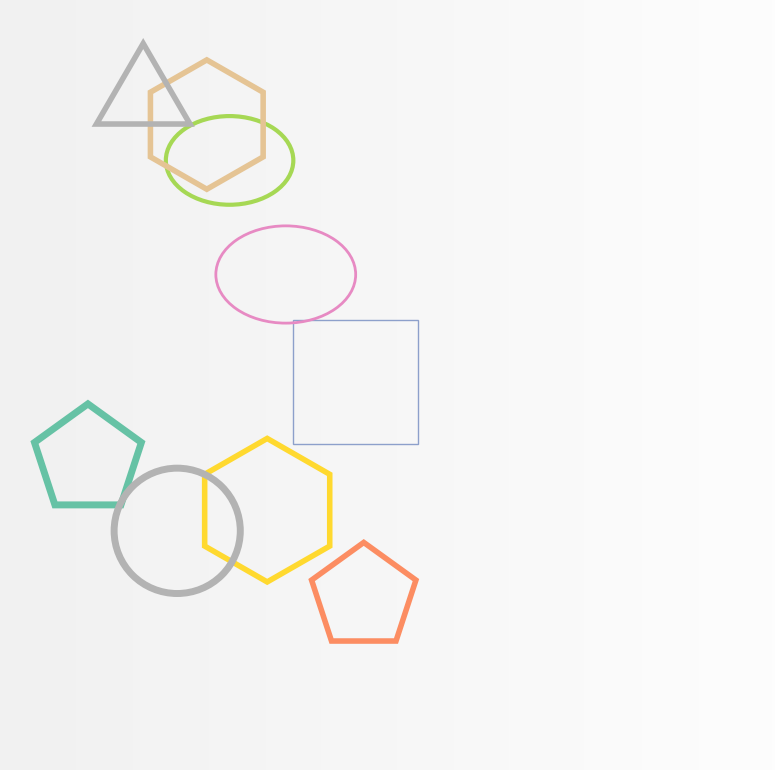[{"shape": "pentagon", "thickness": 2.5, "radius": 0.36, "center": [0.113, 0.403]}, {"shape": "pentagon", "thickness": 2, "radius": 0.35, "center": [0.469, 0.225]}, {"shape": "square", "thickness": 0.5, "radius": 0.4, "center": [0.458, 0.504]}, {"shape": "oval", "thickness": 1, "radius": 0.45, "center": [0.369, 0.644]}, {"shape": "oval", "thickness": 1.5, "radius": 0.41, "center": [0.296, 0.792]}, {"shape": "hexagon", "thickness": 2, "radius": 0.47, "center": [0.345, 0.337]}, {"shape": "hexagon", "thickness": 2, "radius": 0.42, "center": [0.267, 0.838]}, {"shape": "triangle", "thickness": 2, "radius": 0.35, "center": [0.185, 0.874]}, {"shape": "circle", "thickness": 2.5, "radius": 0.41, "center": [0.229, 0.311]}]